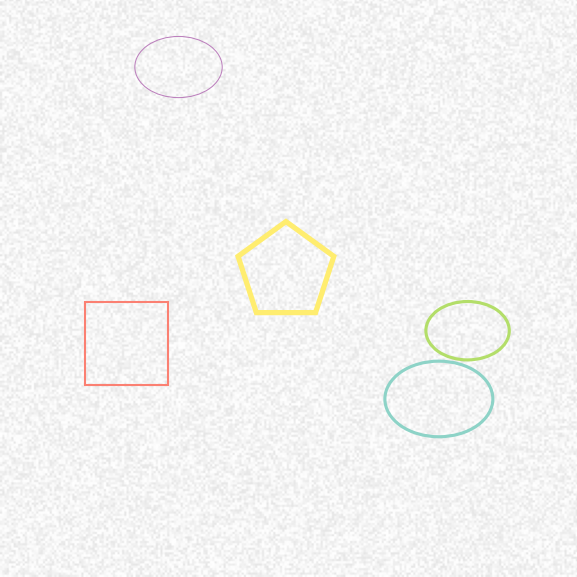[{"shape": "oval", "thickness": 1.5, "radius": 0.47, "center": [0.76, 0.308]}, {"shape": "square", "thickness": 1, "radius": 0.36, "center": [0.219, 0.405]}, {"shape": "oval", "thickness": 1.5, "radius": 0.36, "center": [0.81, 0.426]}, {"shape": "oval", "thickness": 0.5, "radius": 0.38, "center": [0.309, 0.883]}, {"shape": "pentagon", "thickness": 2.5, "radius": 0.44, "center": [0.495, 0.528]}]